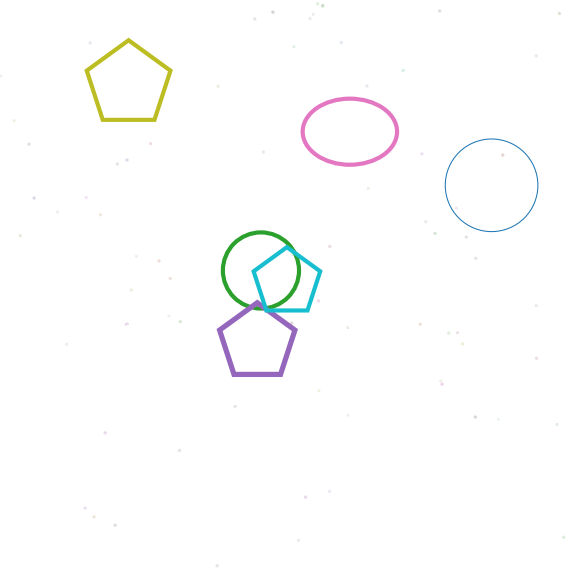[{"shape": "circle", "thickness": 0.5, "radius": 0.4, "center": [0.851, 0.678]}, {"shape": "circle", "thickness": 2, "radius": 0.33, "center": [0.452, 0.531]}, {"shape": "pentagon", "thickness": 2.5, "radius": 0.34, "center": [0.445, 0.406]}, {"shape": "oval", "thickness": 2, "radius": 0.41, "center": [0.606, 0.771]}, {"shape": "pentagon", "thickness": 2, "radius": 0.38, "center": [0.223, 0.853]}, {"shape": "pentagon", "thickness": 2, "radius": 0.3, "center": [0.497, 0.511]}]